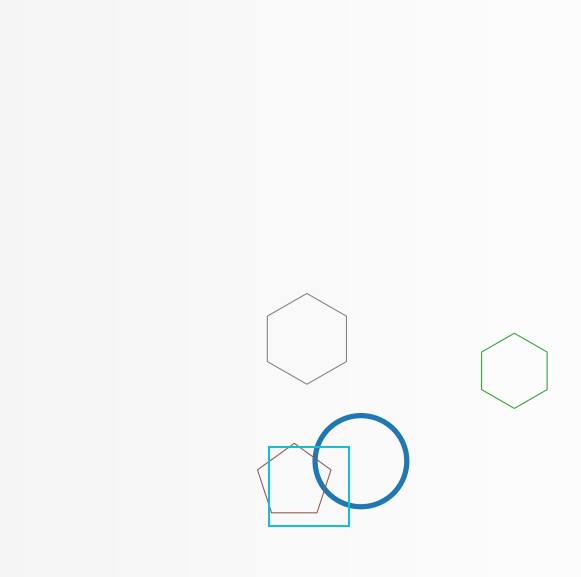[{"shape": "circle", "thickness": 2.5, "radius": 0.39, "center": [0.621, 0.201]}, {"shape": "hexagon", "thickness": 0.5, "radius": 0.33, "center": [0.885, 0.357]}, {"shape": "pentagon", "thickness": 0.5, "radius": 0.33, "center": [0.506, 0.165]}, {"shape": "hexagon", "thickness": 0.5, "radius": 0.39, "center": [0.528, 0.412]}, {"shape": "square", "thickness": 1, "radius": 0.34, "center": [0.532, 0.157]}]